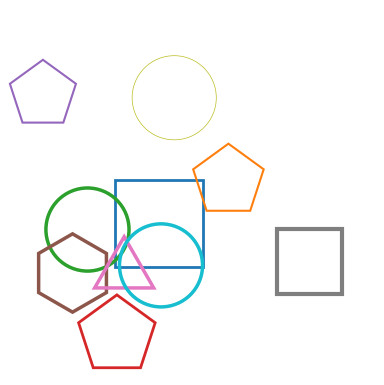[{"shape": "square", "thickness": 2, "radius": 0.57, "center": [0.413, 0.419]}, {"shape": "pentagon", "thickness": 1.5, "radius": 0.48, "center": [0.593, 0.53]}, {"shape": "circle", "thickness": 2.5, "radius": 0.54, "center": [0.227, 0.404]}, {"shape": "pentagon", "thickness": 2, "radius": 0.52, "center": [0.304, 0.129]}, {"shape": "pentagon", "thickness": 1.5, "radius": 0.45, "center": [0.111, 0.754]}, {"shape": "hexagon", "thickness": 2.5, "radius": 0.51, "center": [0.188, 0.291]}, {"shape": "triangle", "thickness": 2.5, "radius": 0.44, "center": [0.323, 0.296]}, {"shape": "square", "thickness": 3, "radius": 0.42, "center": [0.804, 0.321]}, {"shape": "circle", "thickness": 0.5, "radius": 0.55, "center": [0.452, 0.746]}, {"shape": "circle", "thickness": 2.5, "radius": 0.54, "center": [0.418, 0.311]}]